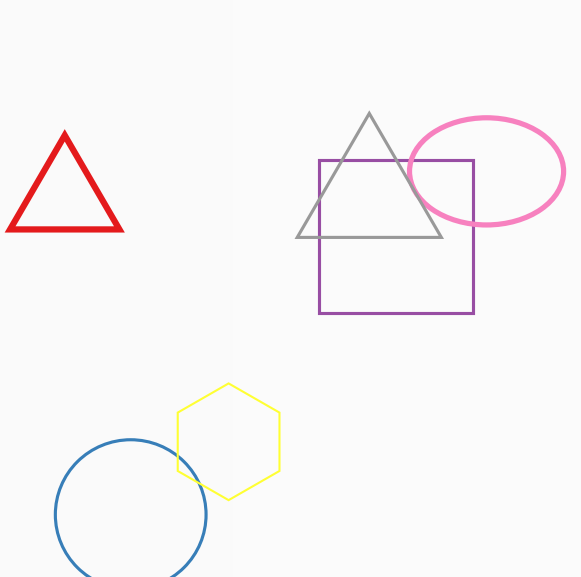[{"shape": "triangle", "thickness": 3, "radius": 0.54, "center": [0.111, 0.656]}, {"shape": "circle", "thickness": 1.5, "radius": 0.65, "center": [0.225, 0.108]}, {"shape": "square", "thickness": 1.5, "radius": 0.66, "center": [0.681, 0.589]}, {"shape": "hexagon", "thickness": 1, "radius": 0.51, "center": [0.393, 0.234]}, {"shape": "oval", "thickness": 2.5, "radius": 0.66, "center": [0.837, 0.702]}, {"shape": "triangle", "thickness": 1.5, "radius": 0.72, "center": [0.635, 0.66]}]